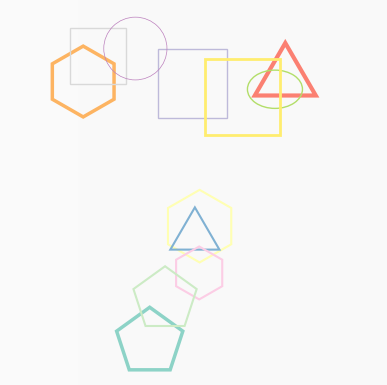[{"shape": "pentagon", "thickness": 2.5, "radius": 0.45, "center": [0.386, 0.112]}, {"shape": "hexagon", "thickness": 1.5, "radius": 0.47, "center": [0.515, 0.413]}, {"shape": "square", "thickness": 1, "radius": 0.45, "center": [0.496, 0.782]}, {"shape": "triangle", "thickness": 3, "radius": 0.45, "center": [0.736, 0.797]}, {"shape": "triangle", "thickness": 1.5, "radius": 0.37, "center": [0.503, 0.388]}, {"shape": "hexagon", "thickness": 2.5, "radius": 0.46, "center": [0.215, 0.788]}, {"shape": "oval", "thickness": 1, "radius": 0.36, "center": [0.71, 0.768]}, {"shape": "hexagon", "thickness": 1.5, "radius": 0.34, "center": [0.514, 0.291]}, {"shape": "square", "thickness": 1, "radius": 0.36, "center": [0.253, 0.855]}, {"shape": "circle", "thickness": 0.5, "radius": 0.41, "center": [0.349, 0.874]}, {"shape": "pentagon", "thickness": 1.5, "radius": 0.43, "center": [0.426, 0.223]}, {"shape": "square", "thickness": 2, "radius": 0.49, "center": [0.626, 0.748]}]